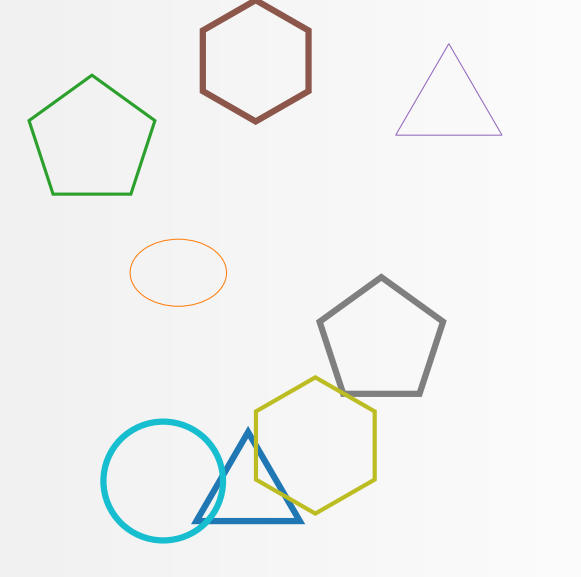[{"shape": "triangle", "thickness": 3, "radius": 0.51, "center": [0.427, 0.148]}, {"shape": "oval", "thickness": 0.5, "radius": 0.41, "center": [0.307, 0.527]}, {"shape": "pentagon", "thickness": 1.5, "radius": 0.57, "center": [0.158, 0.755]}, {"shape": "triangle", "thickness": 0.5, "radius": 0.53, "center": [0.772, 0.818]}, {"shape": "hexagon", "thickness": 3, "radius": 0.53, "center": [0.44, 0.894]}, {"shape": "pentagon", "thickness": 3, "radius": 0.56, "center": [0.656, 0.408]}, {"shape": "hexagon", "thickness": 2, "radius": 0.59, "center": [0.543, 0.228]}, {"shape": "circle", "thickness": 3, "radius": 0.51, "center": [0.281, 0.166]}]